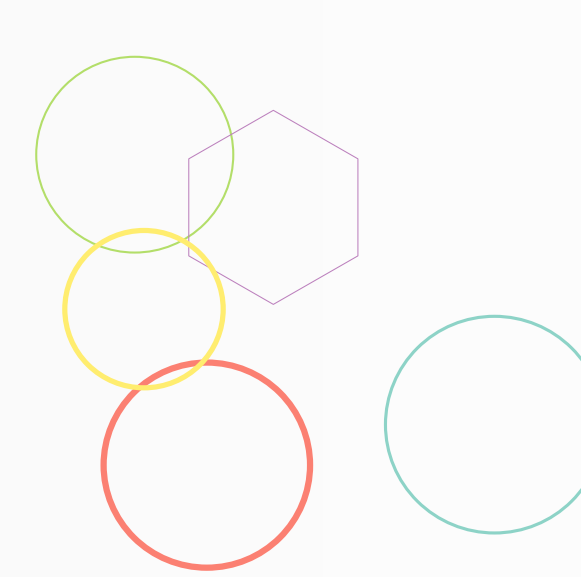[{"shape": "circle", "thickness": 1.5, "radius": 0.94, "center": [0.851, 0.264]}, {"shape": "circle", "thickness": 3, "radius": 0.89, "center": [0.356, 0.194]}, {"shape": "circle", "thickness": 1, "radius": 0.85, "center": [0.232, 0.731]}, {"shape": "hexagon", "thickness": 0.5, "radius": 0.84, "center": [0.47, 0.64]}, {"shape": "circle", "thickness": 2.5, "radius": 0.68, "center": [0.248, 0.464]}]